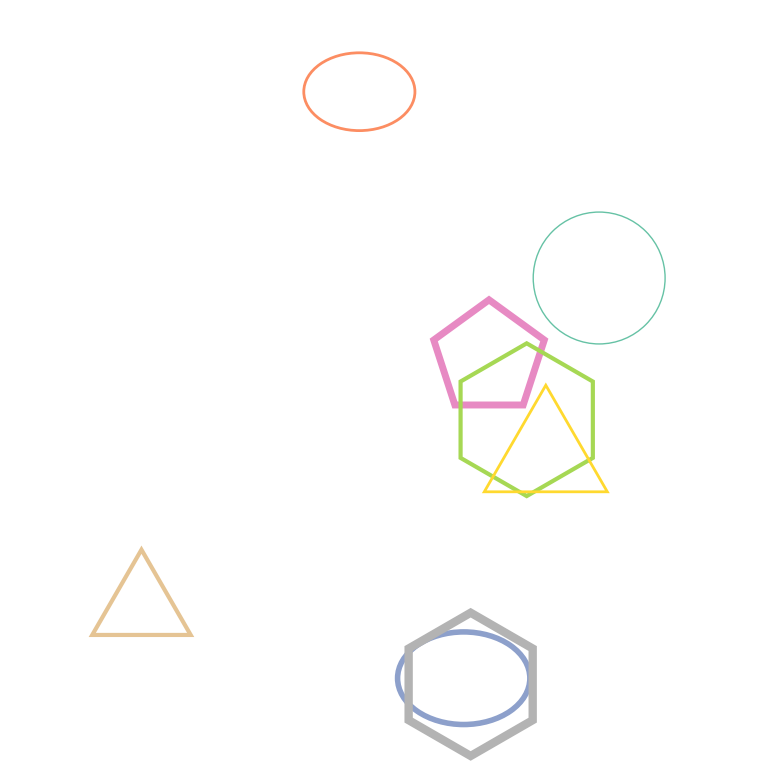[{"shape": "circle", "thickness": 0.5, "radius": 0.43, "center": [0.778, 0.639]}, {"shape": "oval", "thickness": 1, "radius": 0.36, "center": [0.467, 0.881]}, {"shape": "oval", "thickness": 2, "radius": 0.43, "center": [0.602, 0.119]}, {"shape": "pentagon", "thickness": 2.5, "radius": 0.38, "center": [0.635, 0.535]}, {"shape": "hexagon", "thickness": 1.5, "radius": 0.5, "center": [0.684, 0.455]}, {"shape": "triangle", "thickness": 1, "radius": 0.46, "center": [0.709, 0.407]}, {"shape": "triangle", "thickness": 1.5, "radius": 0.37, "center": [0.184, 0.212]}, {"shape": "hexagon", "thickness": 3, "radius": 0.47, "center": [0.611, 0.111]}]